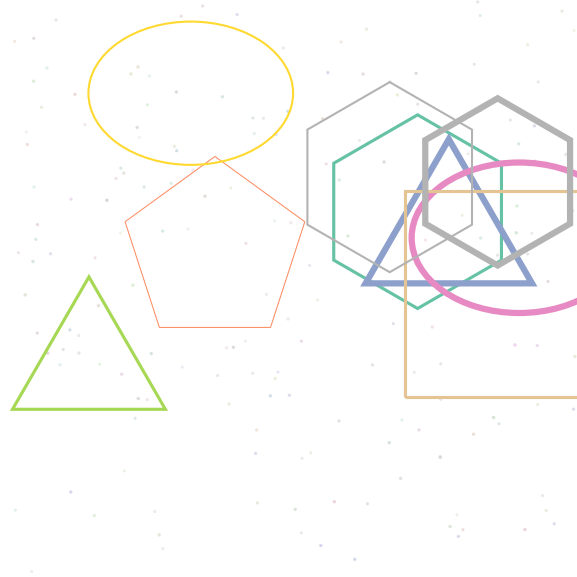[{"shape": "hexagon", "thickness": 1.5, "radius": 0.84, "center": [0.723, 0.633]}, {"shape": "pentagon", "thickness": 0.5, "radius": 0.82, "center": [0.372, 0.565]}, {"shape": "triangle", "thickness": 3, "radius": 0.83, "center": [0.777, 0.592]}, {"shape": "oval", "thickness": 3, "radius": 0.93, "center": [0.899, 0.587]}, {"shape": "triangle", "thickness": 1.5, "radius": 0.76, "center": [0.154, 0.367]}, {"shape": "oval", "thickness": 1, "radius": 0.89, "center": [0.33, 0.838]}, {"shape": "square", "thickness": 1.5, "radius": 0.89, "center": [0.88, 0.491]}, {"shape": "hexagon", "thickness": 3, "radius": 0.72, "center": [0.862, 0.684]}, {"shape": "hexagon", "thickness": 1, "radius": 0.82, "center": [0.675, 0.692]}]